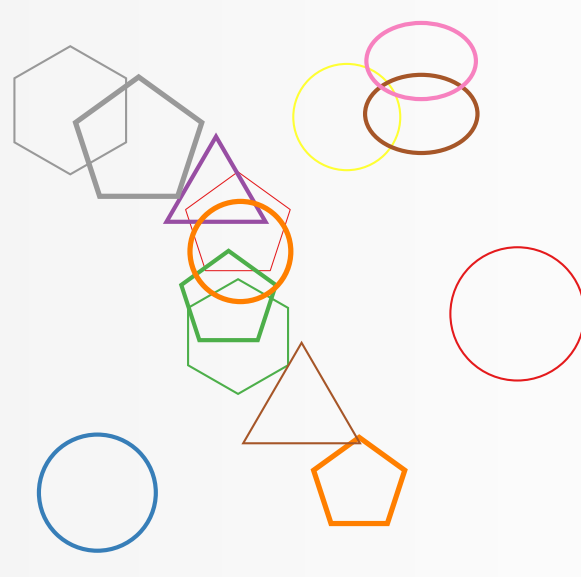[{"shape": "circle", "thickness": 1, "radius": 0.58, "center": [0.89, 0.456]}, {"shape": "pentagon", "thickness": 0.5, "radius": 0.47, "center": [0.409, 0.607]}, {"shape": "circle", "thickness": 2, "radius": 0.5, "center": [0.168, 0.146]}, {"shape": "hexagon", "thickness": 1, "radius": 0.5, "center": [0.41, 0.416]}, {"shape": "pentagon", "thickness": 2, "radius": 0.43, "center": [0.393, 0.479]}, {"shape": "triangle", "thickness": 2, "radius": 0.49, "center": [0.372, 0.664]}, {"shape": "pentagon", "thickness": 2.5, "radius": 0.41, "center": [0.618, 0.159]}, {"shape": "circle", "thickness": 2.5, "radius": 0.43, "center": [0.414, 0.564]}, {"shape": "circle", "thickness": 1, "radius": 0.46, "center": [0.597, 0.796]}, {"shape": "triangle", "thickness": 1, "radius": 0.58, "center": [0.519, 0.29]}, {"shape": "oval", "thickness": 2, "radius": 0.48, "center": [0.725, 0.802]}, {"shape": "oval", "thickness": 2, "radius": 0.47, "center": [0.725, 0.893]}, {"shape": "pentagon", "thickness": 2.5, "radius": 0.57, "center": [0.239, 0.752]}, {"shape": "hexagon", "thickness": 1, "radius": 0.55, "center": [0.121, 0.808]}]